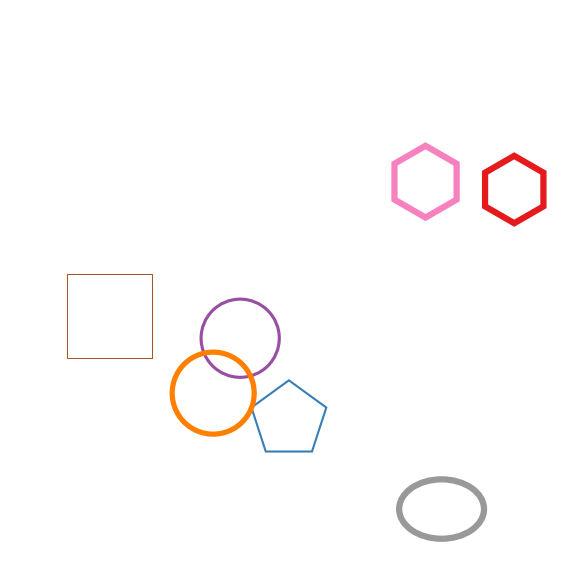[{"shape": "hexagon", "thickness": 3, "radius": 0.29, "center": [0.89, 0.671]}, {"shape": "pentagon", "thickness": 1, "radius": 0.34, "center": [0.5, 0.272]}, {"shape": "circle", "thickness": 1.5, "radius": 0.34, "center": [0.416, 0.413]}, {"shape": "circle", "thickness": 2.5, "radius": 0.36, "center": [0.369, 0.318]}, {"shape": "square", "thickness": 0.5, "radius": 0.37, "center": [0.19, 0.452]}, {"shape": "hexagon", "thickness": 3, "radius": 0.31, "center": [0.737, 0.685]}, {"shape": "oval", "thickness": 3, "radius": 0.37, "center": [0.765, 0.118]}]